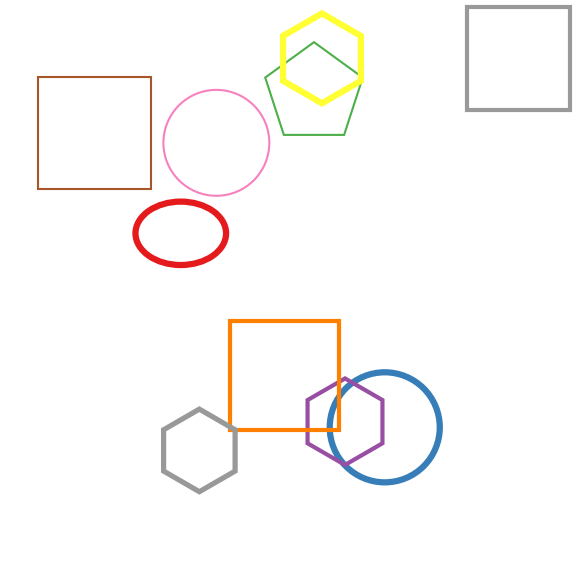[{"shape": "oval", "thickness": 3, "radius": 0.39, "center": [0.313, 0.595]}, {"shape": "circle", "thickness": 3, "radius": 0.48, "center": [0.666, 0.259]}, {"shape": "pentagon", "thickness": 1, "radius": 0.44, "center": [0.544, 0.837]}, {"shape": "hexagon", "thickness": 2, "radius": 0.37, "center": [0.597, 0.269]}, {"shape": "square", "thickness": 2, "radius": 0.47, "center": [0.492, 0.349]}, {"shape": "hexagon", "thickness": 3, "radius": 0.39, "center": [0.558, 0.898]}, {"shape": "square", "thickness": 1, "radius": 0.49, "center": [0.163, 0.769]}, {"shape": "circle", "thickness": 1, "radius": 0.46, "center": [0.375, 0.752]}, {"shape": "hexagon", "thickness": 2.5, "radius": 0.36, "center": [0.345, 0.219]}, {"shape": "square", "thickness": 2, "radius": 0.45, "center": [0.898, 0.898]}]